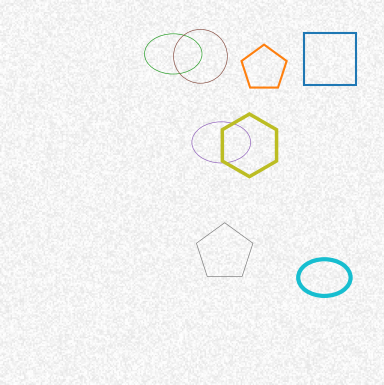[{"shape": "square", "thickness": 1.5, "radius": 0.34, "center": [0.856, 0.848]}, {"shape": "pentagon", "thickness": 1.5, "radius": 0.31, "center": [0.686, 0.822]}, {"shape": "oval", "thickness": 0.5, "radius": 0.37, "center": [0.45, 0.86]}, {"shape": "oval", "thickness": 0.5, "radius": 0.38, "center": [0.575, 0.63]}, {"shape": "circle", "thickness": 0.5, "radius": 0.35, "center": [0.521, 0.854]}, {"shape": "pentagon", "thickness": 0.5, "radius": 0.39, "center": [0.584, 0.344]}, {"shape": "hexagon", "thickness": 2.5, "radius": 0.41, "center": [0.648, 0.622]}, {"shape": "oval", "thickness": 3, "radius": 0.34, "center": [0.843, 0.279]}]